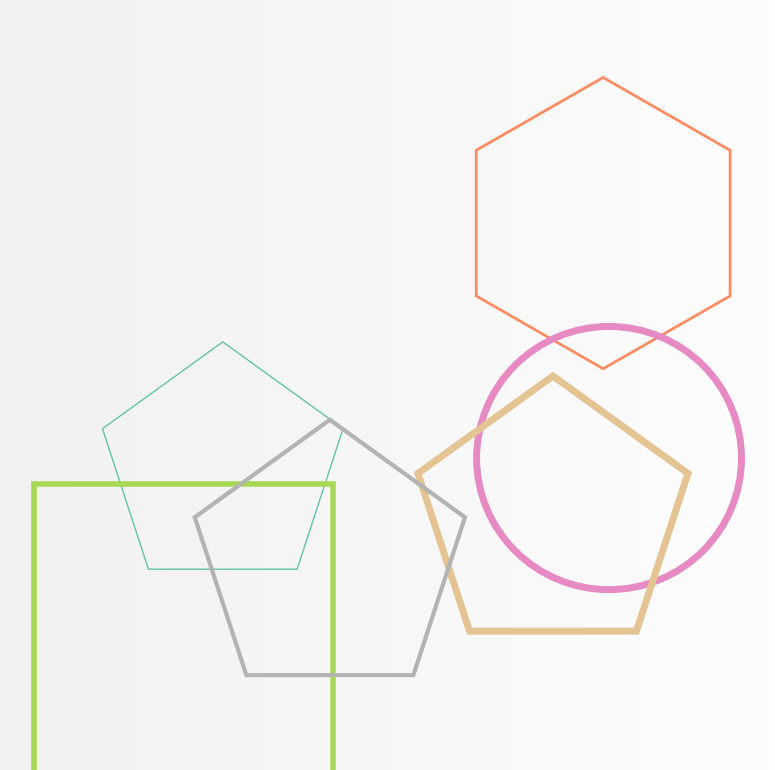[{"shape": "pentagon", "thickness": 0.5, "radius": 0.82, "center": [0.287, 0.393]}, {"shape": "hexagon", "thickness": 1, "radius": 0.95, "center": [0.778, 0.71]}, {"shape": "circle", "thickness": 2.5, "radius": 0.85, "center": [0.786, 0.405]}, {"shape": "square", "thickness": 2, "radius": 0.96, "center": [0.236, 0.178]}, {"shape": "pentagon", "thickness": 2.5, "radius": 0.92, "center": [0.713, 0.329]}, {"shape": "pentagon", "thickness": 1.5, "radius": 0.92, "center": [0.426, 0.272]}]